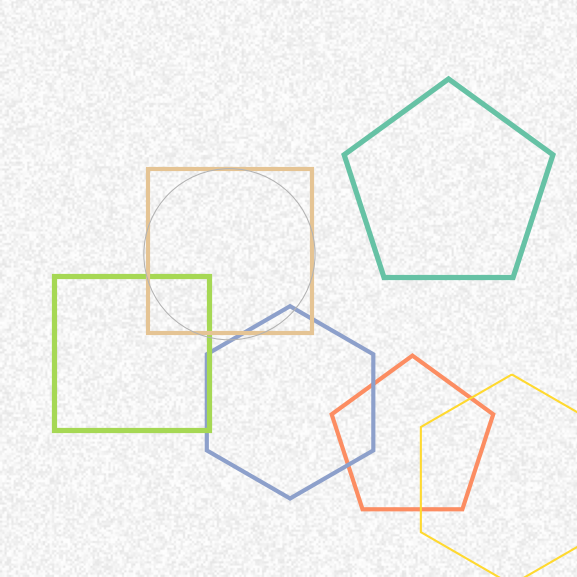[{"shape": "pentagon", "thickness": 2.5, "radius": 0.95, "center": [0.777, 0.672]}, {"shape": "pentagon", "thickness": 2, "radius": 0.74, "center": [0.714, 0.236]}, {"shape": "hexagon", "thickness": 2, "radius": 0.83, "center": [0.502, 0.302]}, {"shape": "square", "thickness": 2.5, "radius": 0.67, "center": [0.228, 0.388]}, {"shape": "hexagon", "thickness": 1, "radius": 0.91, "center": [0.886, 0.169]}, {"shape": "square", "thickness": 2, "radius": 0.71, "center": [0.399, 0.565]}, {"shape": "circle", "thickness": 0.5, "radius": 0.74, "center": [0.397, 0.559]}]